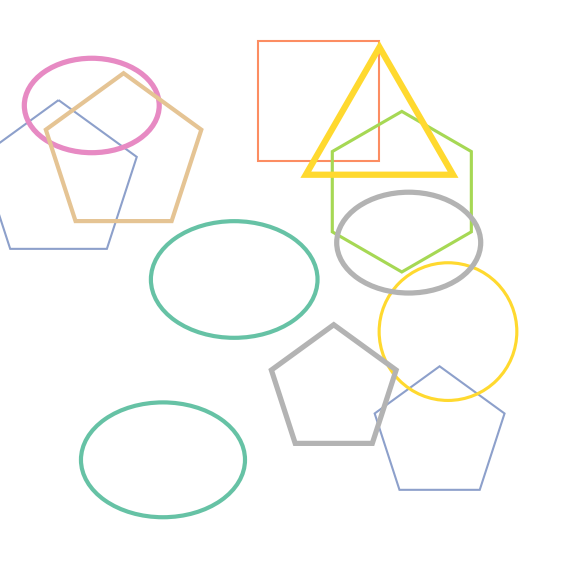[{"shape": "oval", "thickness": 2, "radius": 0.71, "center": [0.282, 0.203]}, {"shape": "oval", "thickness": 2, "radius": 0.72, "center": [0.406, 0.515]}, {"shape": "square", "thickness": 1, "radius": 0.52, "center": [0.551, 0.824]}, {"shape": "pentagon", "thickness": 1, "radius": 0.59, "center": [0.761, 0.247]}, {"shape": "pentagon", "thickness": 1, "radius": 0.71, "center": [0.101, 0.683]}, {"shape": "oval", "thickness": 2.5, "radius": 0.58, "center": [0.159, 0.816]}, {"shape": "hexagon", "thickness": 1.5, "radius": 0.7, "center": [0.696, 0.667]}, {"shape": "circle", "thickness": 1.5, "radius": 0.6, "center": [0.776, 0.425]}, {"shape": "triangle", "thickness": 3, "radius": 0.74, "center": [0.657, 0.77]}, {"shape": "pentagon", "thickness": 2, "radius": 0.71, "center": [0.214, 0.731]}, {"shape": "pentagon", "thickness": 2.5, "radius": 0.57, "center": [0.578, 0.323]}, {"shape": "oval", "thickness": 2.5, "radius": 0.62, "center": [0.708, 0.579]}]